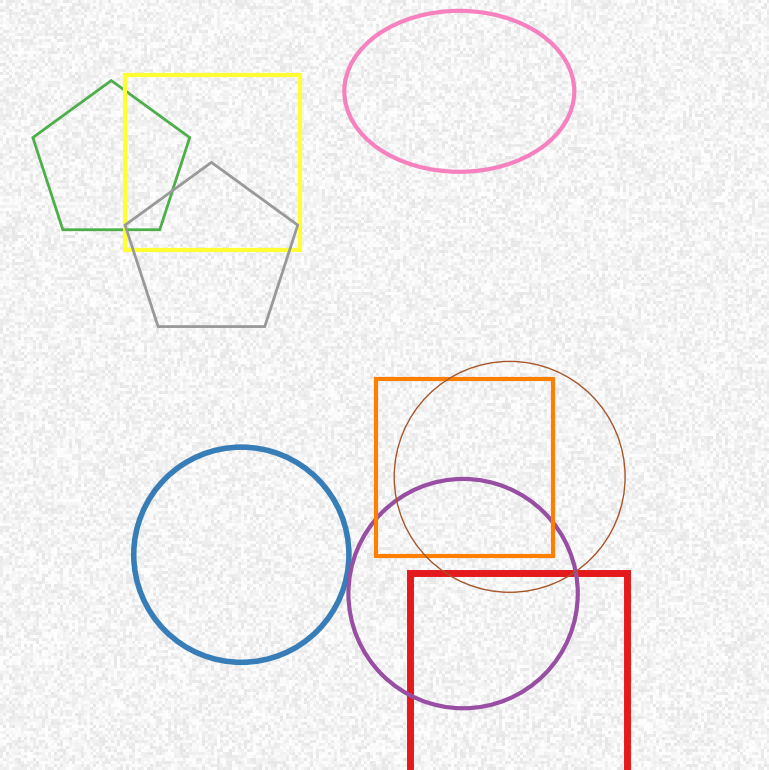[{"shape": "square", "thickness": 2.5, "radius": 0.7, "center": [0.673, 0.115]}, {"shape": "circle", "thickness": 2, "radius": 0.7, "center": [0.313, 0.28]}, {"shape": "pentagon", "thickness": 1, "radius": 0.54, "center": [0.145, 0.788]}, {"shape": "circle", "thickness": 1.5, "radius": 0.74, "center": [0.601, 0.229]}, {"shape": "square", "thickness": 1.5, "radius": 0.57, "center": [0.603, 0.393]}, {"shape": "square", "thickness": 1.5, "radius": 0.57, "center": [0.275, 0.789]}, {"shape": "circle", "thickness": 0.5, "radius": 0.75, "center": [0.662, 0.381]}, {"shape": "oval", "thickness": 1.5, "radius": 0.75, "center": [0.597, 0.881]}, {"shape": "pentagon", "thickness": 1, "radius": 0.59, "center": [0.275, 0.671]}]